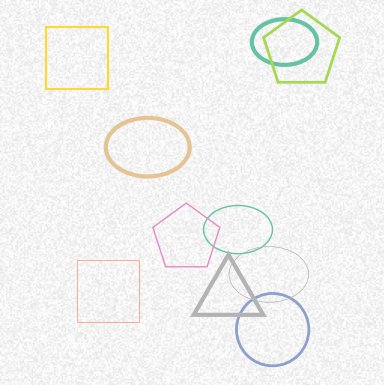[{"shape": "oval", "thickness": 1, "radius": 0.45, "center": [0.618, 0.404]}, {"shape": "oval", "thickness": 3, "radius": 0.42, "center": [0.739, 0.891]}, {"shape": "square", "thickness": 0.5, "radius": 0.4, "center": [0.282, 0.243]}, {"shape": "circle", "thickness": 2, "radius": 0.47, "center": [0.708, 0.144]}, {"shape": "pentagon", "thickness": 1, "radius": 0.46, "center": [0.484, 0.381]}, {"shape": "pentagon", "thickness": 2, "radius": 0.52, "center": [0.784, 0.87]}, {"shape": "square", "thickness": 1.5, "radius": 0.4, "center": [0.2, 0.849]}, {"shape": "oval", "thickness": 3, "radius": 0.54, "center": [0.384, 0.618]}, {"shape": "oval", "thickness": 0.5, "radius": 0.52, "center": [0.698, 0.287]}, {"shape": "triangle", "thickness": 3, "radius": 0.52, "center": [0.593, 0.234]}]